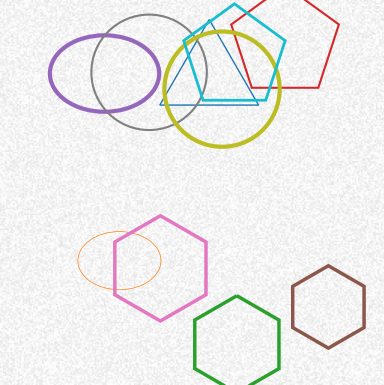[{"shape": "triangle", "thickness": 1, "radius": 0.74, "center": [0.543, 0.801]}, {"shape": "oval", "thickness": 0.5, "radius": 0.54, "center": [0.31, 0.323]}, {"shape": "hexagon", "thickness": 2.5, "radius": 0.63, "center": [0.615, 0.106]}, {"shape": "pentagon", "thickness": 1.5, "radius": 0.73, "center": [0.74, 0.891]}, {"shape": "oval", "thickness": 3, "radius": 0.71, "center": [0.272, 0.809]}, {"shape": "hexagon", "thickness": 2.5, "radius": 0.54, "center": [0.853, 0.203]}, {"shape": "hexagon", "thickness": 2.5, "radius": 0.68, "center": [0.417, 0.303]}, {"shape": "circle", "thickness": 1.5, "radius": 0.75, "center": [0.387, 0.812]}, {"shape": "circle", "thickness": 3, "radius": 0.75, "center": [0.577, 0.768]}, {"shape": "pentagon", "thickness": 2, "radius": 0.69, "center": [0.609, 0.852]}]